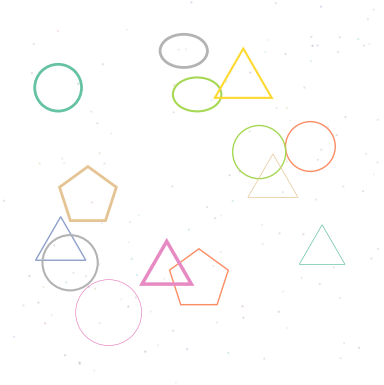[{"shape": "circle", "thickness": 2, "radius": 0.3, "center": [0.151, 0.772]}, {"shape": "triangle", "thickness": 0.5, "radius": 0.34, "center": [0.837, 0.348]}, {"shape": "pentagon", "thickness": 1, "radius": 0.4, "center": [0.517, 0.274]}, {"shape": "circle", "thickness": 1, "radius": 0.32, "center": [0.806, 0.619]}, {"shape": "triangle", "thickness": 1, "radius": 0.38, "center": [0.158, 0.362]}, {"shape": "triangle", "thickness": 2.5, "radius": 0.37, "center": [0.433, 0.299]}, {"shape": "circle", "thickness": 0.5, "radius": 0.43, "center": [0.282, 0.188]}, {"shape": "oval", "thickness": 1.5, "radius": 0.31, "center": [0.512, 0.755]}, {"shape": "circle", "thickness": 1, "radius": 0.34, "center": [0.673, 0.605]}, {"shape": "triangle", "thickness": 1.5, "radius": 0.43, "center": [0.632, 0.789]}, {"shape": "triangle", "thickness": 0.5, "radius": 0.38, "center": [0.709, 0.525]}, {"shape": "pentagon", "thickness": 2, "radius": 0.39, "center": [0.228, 0.49]}, {"shape": "circle", "thickness": 1.5, "radius": 0.36, "center": [0.182, 0.317]}, {"shape": "oval", "thickness": 2, "radius": 0.31, "center": [0.477, 0.868]}]